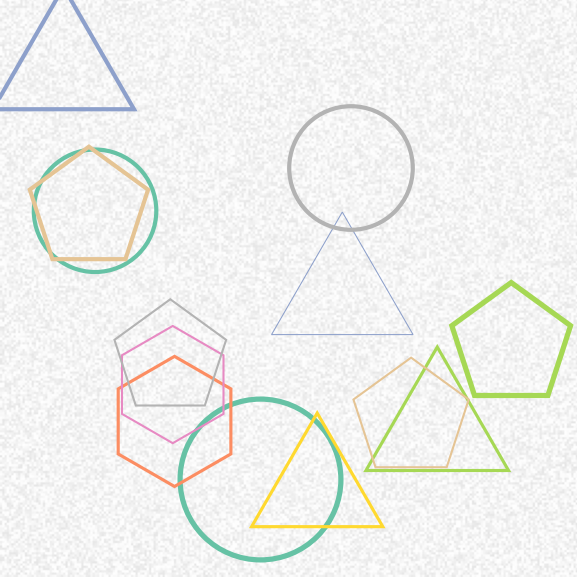[{"shape": "circle", "thickness": 2, "radius": 0.53, "center": [0.165, 0.634]}, {"shape": "circle", "thickness": 2.5, "radius": 0.7, "center": [0.451, 0.169]}, {"shape": "hexagon", "thickness": 1.5, "radius": 0.56, "center": [0.302, 0.269]}, {"shape": "triangle", "thickness": 2, "radius": 0.7, "center": [0.11, 0.88]}, {"shape": "triangle", "thickness": 0.5, "radius": 0.71, "center": [0.593, 0.49]}, {"shape": "hexagon", "thickness": 1, "radius": 0.51, "center": [0.299, 0.333]}, {"shape": "pentagon", "thickness": 2.5, "radius": 0.54, "center": [0.885, 0.402]}, {"shape": "triangle", "thickness": 1.5, "radius": 0.71, "center": [0.757, 0.256]}, {"shape": "triangle", "thickness": 1.5, "radius": 0.66, "center": [0.549, 0.153]}, {"shape": "pentagon", "thickness": 1, "radius": 0.52, "center": [0.712, 0.275]}, {"shape": "pentagon", "thickness": 2, "radius": 0.54, "center": [0.154, 0.637]}, {"shape": "circle", "thickness": 2, "radius": 0.54, "center": [0.608, 0.708]}, {"shape": "pentagon", "thickness": 1, "radius": 0.51, "center": [0.295, 0.379]}]